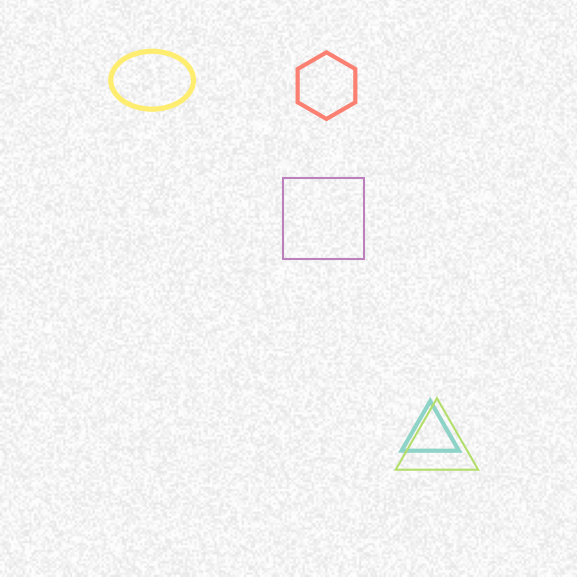[{"shape": "triangle", "thickness": 2, "radius": 0.29, "center": [0.745, 0.247]}, {"shape": "hexagon", "thickness": 2, "radius": 0.29, "center": [0.565, 0.851]}, {"shape": "triangle", "thickness": 1, "radius": 0.41, "center": [0.757, 0.227]}, {"shape": "square", "thickness": 1, "radius": 0.35, "center": [0.561, 0.62]}, {"shape": "oval", "thickness": 2.5, "radius": 0.36, "center": [0.263, 0.86]}]